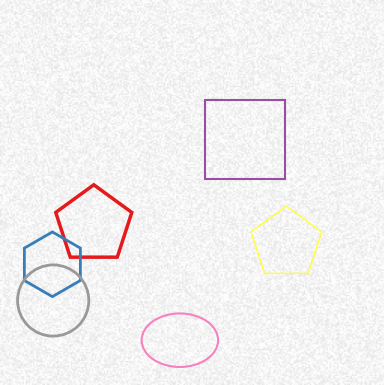[{"shape": "pentagon", "thickness": 2.5, "radius": 0.52, "center": [0.244, 0.416]}, {"shape": "hexagon", "thickness": 2, "radius": 0.42, "center": [0.136, 0.313]}, {"shape": "square", "thickness": 1.5, "radius": 0.51, "center": [0.636, 0.638]}, {"shape": "pentagon", "thickness": 1, "radius": 0.48, "center": [0.744, 0.368]}, {"shape": "oval", "thickness": 1.5, "radius": 0.5, "center": [0.467, 0.116]}, {"shape": "circle", "thickness": 2, "radius": 0.46, "center": [0.138, 0.219]}]